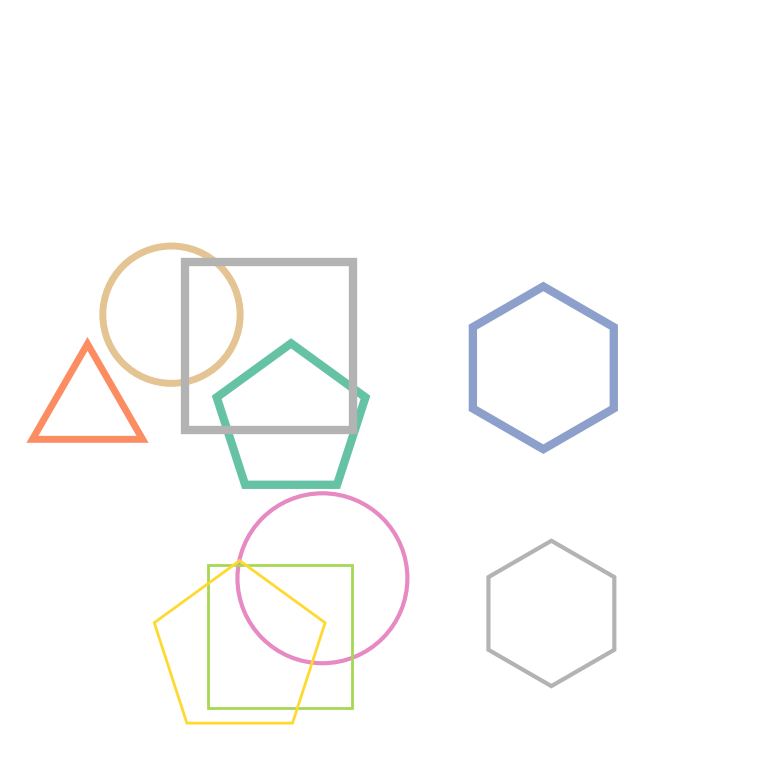[{"shape": "pentagon", "thickness": 3, "radius": 0.51, "center": [0.378, 0.453]}, {"shape": "triangle", "thickness": 2.5, "radius": 0.41, "center": [0.114, 0.471]}, {"shape": "hexagon", "thickness": 3, "radius": 0.53, "center": [0.706, 0.522]}, {"shape": "circle", "thickness": 1.5, "radius": 0.55, "center": [0.419, 0.249]}, {"shape": "square", "thickness": 1, "radius": 0.46, "center": [0.364, 0.173]}, {"shape": "pentagon", "thickness": 1, "radius": 0.58, "center": [0.311, 0.155]}, {"shape": "circle", "thickness": 2.5, "radius": 0.45, "center": [0.223, 0.591]}, {"shape": "square", "thickness": 3, "radius": 0.55, "center": [0.35, 0.551]}, {"shape": "hexagon", "thickness": 1.5, "radius": 0.47, "center": [0.716, 0.203]}]